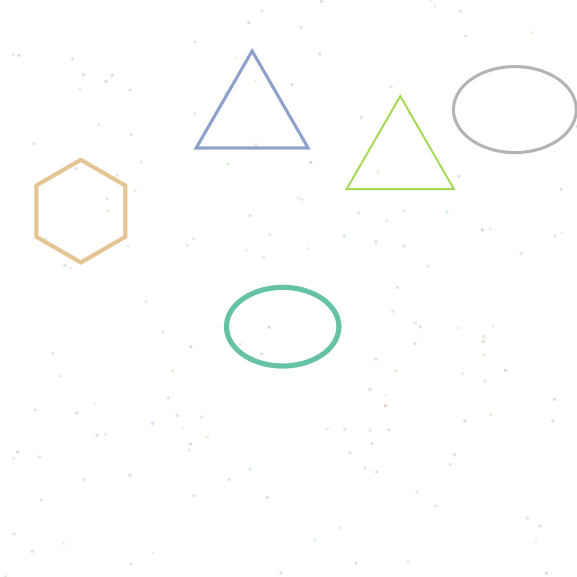[{"shape": "oval", "thickness": 2.5, "radius": 0.49, "center": [0.489, 0.433]}, {"shape": "triangle", "thickness": 1.5, "radius": 0.56, "center": [0.437, 0.799]}, {"shape": "triangle", "thickness": 1, "radius": 0.54, "center": [0.693, 0.725]}, {"shape": "hexagon", "thickness": 2, "radius": 0.44, "center": [0.14, 0.634]}, {"shape": "oval", "thickness": 1.5, "radius": 0.53, "center": [0.892, 0.809]}]